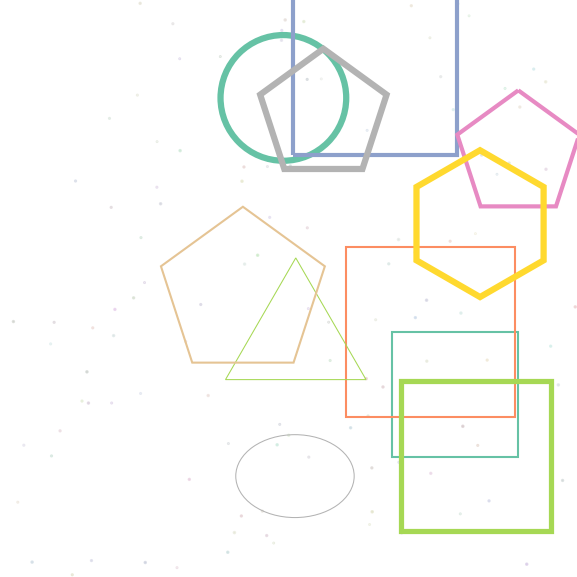[{"shape": "square", "thickness": 1, "radius": 0.54, "center": [0.788, 0.316]}, {"shape": "circle", "thickness": 3, "radius": 0.54, "center": [0.491, 0.83]}, {"shape": "square", "thickness": 1, "radius": 0.73, "center": [0.745, 0.424]}, {"shape": "square", "thickness": 2, "radius": 0.71, "center": [0.649, 0.872]}, {"shape": "pentagon", "thickness": 2, "radius": 0.56, "center": [0.897, 0.732]}, {"shape": "triangle", "thickness": 0.5, "radius": 0.7, "center": [0.512, 0.412]}, {"shape": "square", "thickness": 2.5, "radius": 0.65, "center": [0.824, 0.21]}, {"shape": "hexagon", "thickness": 3, "radius": 0.64, "center": [0.831, 0.612]}, {"shape": "pentagon", "thickness": 1, "radius": 0.75, "center": [0.421, 0.492]}, {"shape": "oval", "thickness": 0.5, "radius": 0.51, "center": [0.511, 0.175]}, {"shape": "pentagon", "thickness": 3, "radius": 0.58, "center": [0.56, 0.8]}]